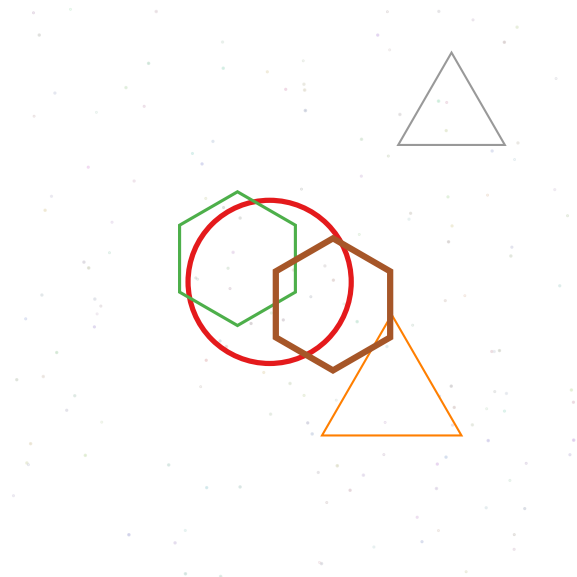[{"shape": "circle", "thickness": 2.5, "radius": 0.71, "center": [0.467, 0.511]}, {"shape": "hexagon", "thickness": 1.5, "radius": 0.58, "center": [0.411, 0.551]}, {"shape": "triangle", "thickness": 1, "radius": 0.7, "center": [0.678, 0.315]}, {"shape": "hexagon", "thickness": 3, "radius": 0.57, "center": [0.577, 0.472]}, {"shape": "triangle", "thickness": 1, "radius": 0.53, "center": [0.782, 0.801]}]